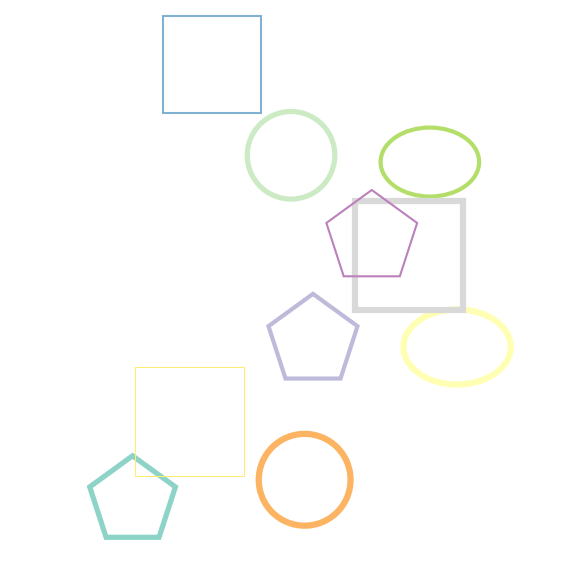[{"shape": "pentagon", "thickness": 2.5, "radius": 0.39, "center": [0.23, 0.132]}, {"shape": "oval", "thickness": 3, "radius": 0.46, "center": [0.791, 0.398]}, {"shape": "pentagon", "thickness": 2, "radius": 0.41, "center": [0.542, 0.409]}, {"shape": "square", "thickness": 1, "radius": 0.42, "center": [0.367, 0.887]}, {"shape": "circle", "thickness": 3, "radius": 0.4, "center": [0.528, 0.168]}, {"shape": "oval", "thickness": 2, "radius": 0.43, "center": [0.744, 0.719]}, {"shape": "square", "thickness": 3, "radius": 0.47, "center": [0.708, 0.557]}, {"shape": "pentagon", "thickness": 1, "radius": 0.41, "center": [0.644, 0.588]}, {"shape": "circle", "thickness": 2.5, "radius": 0.38, "center": [0.504, 0.73]}, {"shape": "square", "thickness": 0.5, "radius": 0.47, "center": [0.328, 0.27]}]